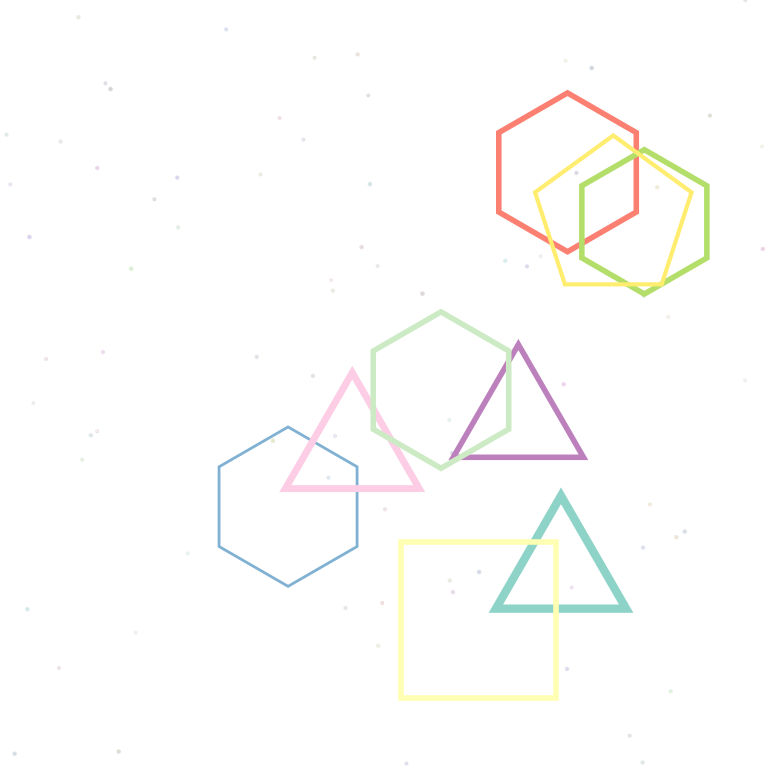[{"shape": "triangle", "thickness": 3, "radius": 0.49, "center": [0.729, 0.258]}, {"shape": "square", "thickness": 2, "radius": 0.5, "center": [0.621, 0.195]}, {"shape": "hexagon", "thickness": 2, "radius": 0.52, "center": [0.737, 0.776]}, {"shape": "hexagon", "thickness": 1, "radius": 0.52, "center": [0.374, 0.342]}, {"shape": "hexagon", "thickness": 2, "radius": 0.47, "center": [0.837, 0.712]}, {"shape": "triangle", "thickness": 2.5, "radius": 0.5, "center": [0.458, 0.416]}, {"shape": "triangle", "thickness": 2, "radius": 0.49, "center": [0.673, 0.455]}, {"shape": "hexagon", "thickness": 2, "radius": 0.51, "center": [0.573, 0.493]}, {"shape": "pentagon", "thickness": 1.5, "radius": 0.53, "center": [0.796, 0.717]}]